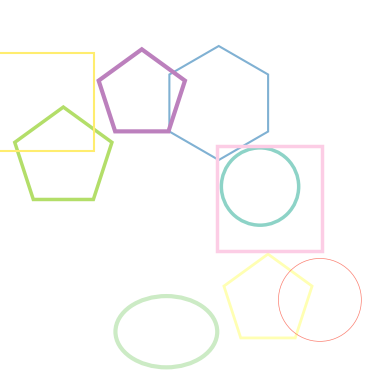[{"shape": "circle", "thickness": 2.5, "radius": 0.5, "center": [0.675, 0.516]}, {"shape": "pentagon", "thickness": 2, "radius": 0.6, "center": [0.696, 0.22]}, {"shape": "circle", "thickness": 0.5, "radius": 0.54, "center": [0.831, 0.221]}, {"shape": "hexagon", "thickness": 1.5, "radius": 0.74, "center": [0.568, 0.732]}, {"shape": "pentagon", "thickness": 2.5, "radius": 0.66, "center": [0.165, 0.589]}, {"shape": "square", "thickness": 2.5, "radius": 0.68, "center": [0.699, 0.485]}, {"shape": "pentagon", "thickness": 3, "radius": 0.59, "center": [0.368, 0.754]}, {"shape": "oval", "thickness": 3, "radius": 0.66, "center": [0.432, 0.138]}, {"shape": "square", "thickness": 1.5, "radius": 0.63, "center": [0.117, 0.734]}]